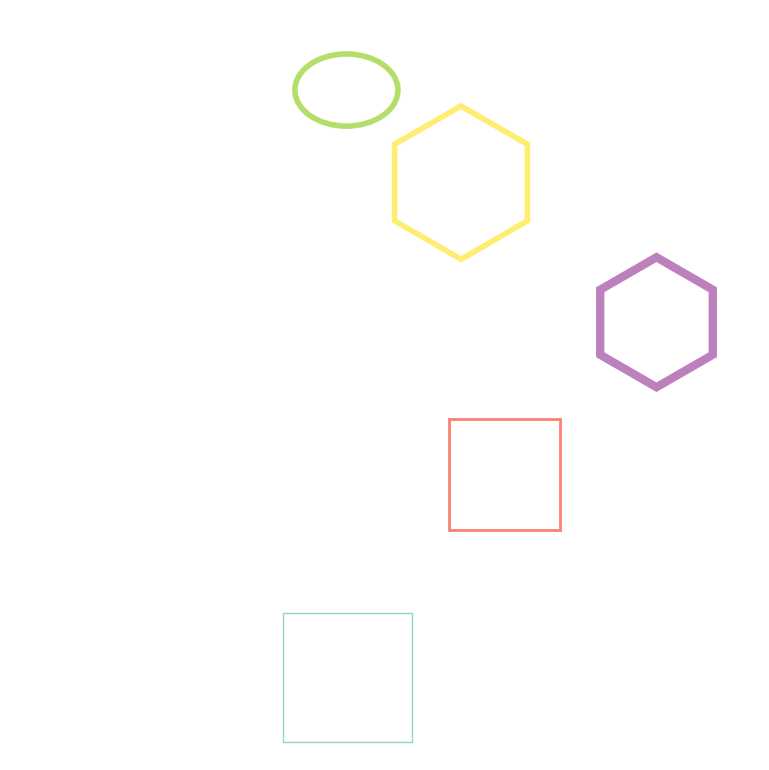[{"shape": "square", "thickness": 0.5, "radius": 0.42, "center": [0.451, 0.12]}, {"shape": "square", "thickness": 1, "radius": 0.36, "center": [0.655, 0.383]}, {"shape": "oval", "thickness": 2, "radius": 0.33, "center": [0.45, 0.883]}, {"shape": "hexagon", "thickness": 3, "radius": 0.42, "center": [0.853, 0.582]}, {"shape": "hexagon", "thickness": 2, "radius": 0.5, "center": [0.599, 0.763]}]